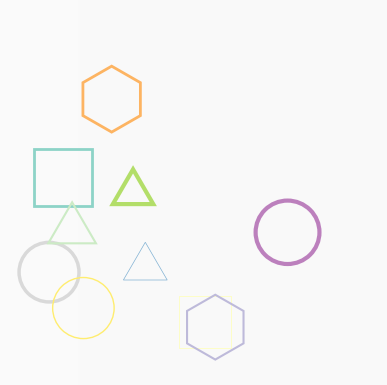[{"shape": "square", "thickness": 2, "radius": 0.37, "center": [0.163, 0.538]}, {"shape": "square", "thickness": 0.5, "radius": 0.34, "center": [0.528, 0.163]}, {"shape": "hexagon", "thickness": 1.5, "radius": 0.42, "center": [0.556, 0.15]}, {"shape": "triangle", "thickness": 0.5, "radius": 0.33, "center": [0.375, 0.305]}, {"shape": "hexagon", "thickness": 2, "radius": 0.43, "center": [0.288, 0.743]}, {"shape": "triangle", "thickness": 3, "radius": 0.3, "center": [0.343, 0.5]}, {"shape": "circle", "thickness": 2.5, "radius": 0.39, "center": [0.127, 0.293]}, {"shape": "circle", "thickness": 3, "radius": 0.41, "center": [0.742, 0.397]}, {"shape": "triangle", "thickness": 1.5, "radius": 0.36, "center": [0.186, 0.404]}, {"shape": "circle", "thickness": 1, "radius": 0.4, "center": [0.215, 0.2]}]